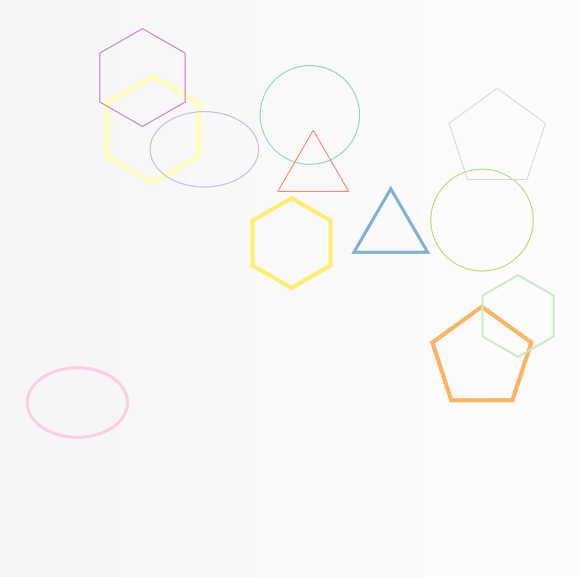[{"shape": "circle", "thickness": 0.5, "radius": 0.43, "center": [0.533, 0.8]}, {"shape": "hexagon", "thickness": 2, "radius": 0.46, "center": [0.263, 0.775]}, {"shape": "oval", "thickness": 0.5, "radius": 0.47, "center": [0.352, 0.741]}, {"shape": "triangle", "thickness": 0.5, "radius": 0.35, "center": [0.539, 0.703]}, {"shape": "triangle", "thickness": 1.5, "radius": 0.37, "center": [0.672, 0.599]}, {"shape": "pentagon", "thickness": 2, "radius": 0.45, "center": [0.829, 0.378]}, {"shape": "circle", "thickness": 0.5, "radius": 0.44, "center": [0.829, 0.618]}, {"shape": "oval", "thickness": 1.5, "radius": 0.43, "center": [0.133, 0.302]}, {"shape": "pentagon", "thickness": 0.5, "radius": 0.44, "center": [0.855, 0.759]}, {"shape": "hexagon", "thickness": 0.5, "radius": 0.42, "center": [0.245, 0.865]}, {"shape": "hexagon", "thickness": 1, "radius": 0.35, "center": [0.891, 0.452]}, {"shape": "hexagon", "thickness": 2, "radius": 0.39, "center": [0.502, 0.578]}]